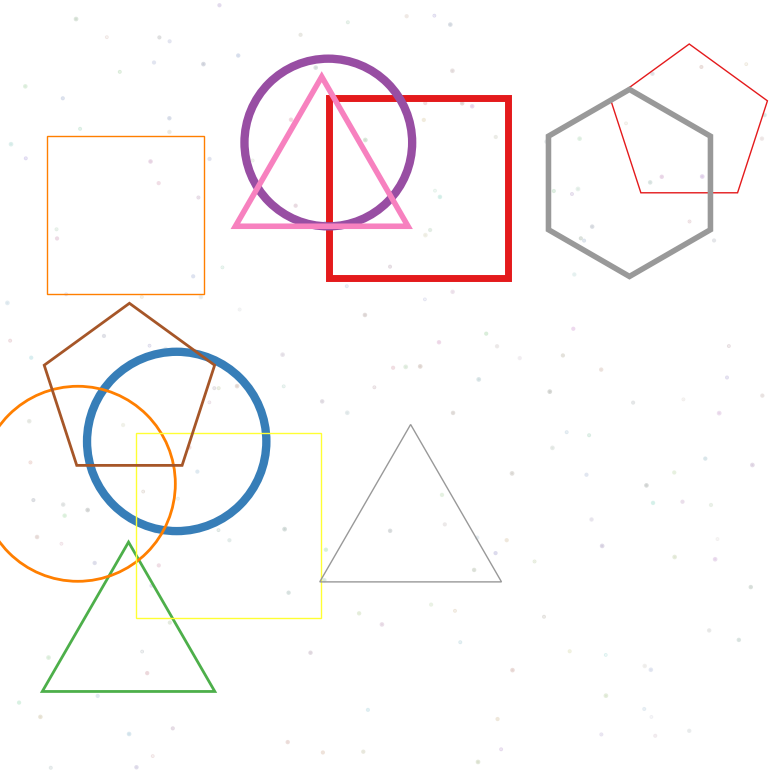[{"shape": "square", "thickness": 2.5, "radius": 0.58, "center": [0.543, 0.756]}, {"shape": "pentagon", "thickness": 0.5, "radius": 0.53, "center": [0.895, 0.836]}, {"shape": "circle", "thickness": 3, "radius": 0.58, "center": [0.229, 0.427]}, {"shape": "triangle", "thickness": 1, "radius": 0.65, "center": [0.167, 0.167]}, {"shape": "circle", "thickness": 3, "radius": 0.54, "center": [0.426, 0.815]}, {"shape": "square", "thickness": 0.5, "radius": 0.51, "center": [0.163, 0.72]}, {"shape": "circle", "thickness": 1, "radius": 0.63, "center": [0.101, 0.372]}, {"shape": "square", "thickness": 0.5, "radius": 0.6, "center": [0.297, 0.317]}, {"shape": "pentagon", "thickness": 1, "radius": 0.58, "center": [0.168, 0.49]}, {"shape": "triangle", "thickness": 2, "radius": 0.65, "center": [0.418, 0.771]}, {"shape": "hexagon", "thickness": 2, "radius": 0.61, "center": [0.817, 0.762]}, {"shape": "triangle", "thickness": 0.5, "radius": 0.68, "center": [0.533, 0.312]}]